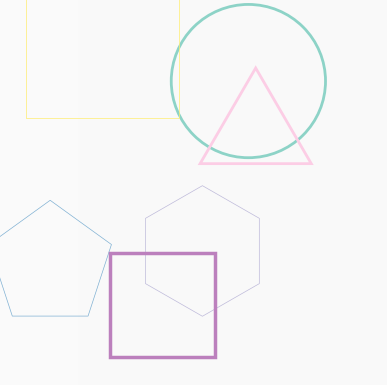[{"shape": "circle", "thickness": 2, "radius": 1.0, "center": [0.641, 0.789]}, {"shape": "hexagon", "thickness": 0.5, "radius": 0.85, "center": [0.522, 0.348]}, {"shape": "pentagon", "thickness": 0.5, "radius": 0.83, "center": [0.129, 0.314]}, {"shape": "triangle", "thickness": 2, "radius": 0.83, "center": [0.66, 0.658]}, {"shape": "square", "thickness": 2.5, "radius": 0.67, "center": [0.42, 0.207]}, {"shape": "square", "thickness": 0.5, "radius": 0.99, "center": [0.264, 0.891]}]